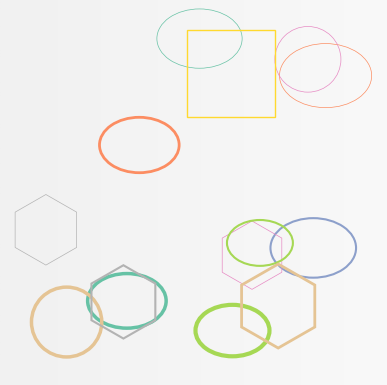[{"shape": "oval", "thickness": 2.5, "radius": 0.51, "center": [0.327, 0.219]}, {"shape": "oval", "thickness": 0.5, "radius": 0.55, "center": [0.515, 0.9]}, {"shape": "oval", "thickness": 2, "radius": 0.51, "center": [0.36, 0.623]}, {"shape": "oval", "thickness": 0.5, "radius": 0.59, "center": [0.84, 0.804]}, {"shape": "oval", "thickness": 1.5, "radius": 0.55, "center": [0.808, 0.356]}, {"shape": "circle", "thickness": 0.5, "radius": 0.43, "center": [0.795, 0.846]}, {"shape": "hexagon", "thickness": 0.5, "radius": 0.44, "center": [0.65, 0.337]}, {"shape": "oval", "thickness": 1.5, "radius": 0.43, "center": [0.671, 0.369]}, {"shape": "oval", "thickness": 3, "radius": 0.48, "center": [0.6, 0.141]}, {"shape": "square", "thickness": 1, "radius": 0.56, "center": [0.597, 0.809]}, {"shape": "circle", "thickness": 2.5, "radius": 0.45, "center": [0.172, 0.164]}, {"shape": "hexagon", "thickness": 2, "radius": 0.55, "center": [0.718, 0.205]}, {"shape": "hexagon", "thickness": 1.5, "radius": 0.48, "center": [0.318, 0.216]}, {"shape": "hexagon", "thickness": 0.5, "radius": 0.46, "center": [0.118, 0.403]}]